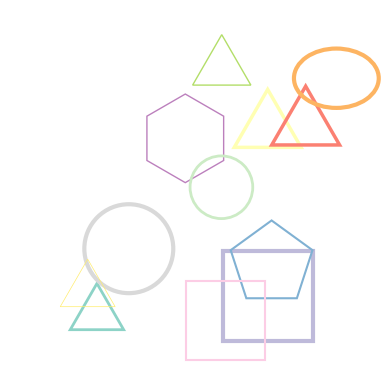[{"shape": "triangle", "thickness": 2, "radius": 0.4, "center": [0.252, 0.184]}, {"shape": "triangle", "thickness": 2.5, "radius": 0.5, "center": [0.695, 0.667]}, {"shape": "square", "thickness": 3, "radius": 0.59, "center": [0.696, 0.232]}, {"shape": "triangle", "thickness": 2.5, "radius": 0.51, "center": [0.794, 0.674]}, {"shape": "pentagon", "thickness": 1.5, "radius": 0.56, "center": [0.705, 0.316]}, {"shape": "oval", "thickness": 3, "radius": 0.55, "center": [0.874, 0.797]}, {"shape": "triangle", "thickness": 1, "radius": 0.44, "center": [0.576, 0.823]}, {"shape": "square", "thickness": 1.5, "radius": 0.51, "center": [0.586, 0.168]}, {"shape": "circle", "thickness": 3, "radius": 0.58, "center": [0.335, 0.354]}, {"shape": "hexagon", "thickness": 1, "radius": 0.58, "center": [0.481, 0.641]}, {"shape": "circle", "thickness": 2, "radius": 0.41, "center": [0.575, 0.514]}, {"shape": "triangle", "thickness": 0.5, "radius": 0.41, "center": [0.228, 0.245]}]